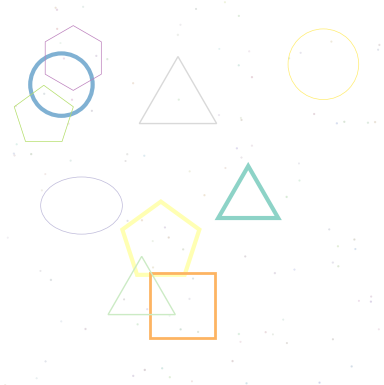[{"shape": "triangle", "thickness": 3, "radius": 0.45, "center": [0.645, 0.479]}, {"shape": "pentagon", "thickness": 3, "radius": 0.53, "center": [0.418, 0.371]}, {"shape": "oval", "thickness": 0.5, "radius": 0.53, "center": [0.212, 0.466]}, {"shape": "circle", "thickness": 3, "radius": 0.41, "center": [0.16, 0.78]}, {"shape": "square", "thickness": 2, "radius": 0.42, "center": [0.473, 0.207]}, {"shape": "pentagon", "thickness": 0.5, "radius": 0.4, "center": [0.114, 0.698]}, {"shape": "triangle", "thickness": 1, "radius": 0.58, "center": [0.462, 0.737]}, {"shape": "hexagon", "thickness": 0.5, "radius": 0.42, "center": [0.19, 0.849]}, {"shape": "triangle", "thickness": 1, "radius": 0.5, "center": [0.368, 0.233]}, {"shape": "circle", "thickness": 0.5, "radius": 0.46, "center": [0.84, 0.833]}]